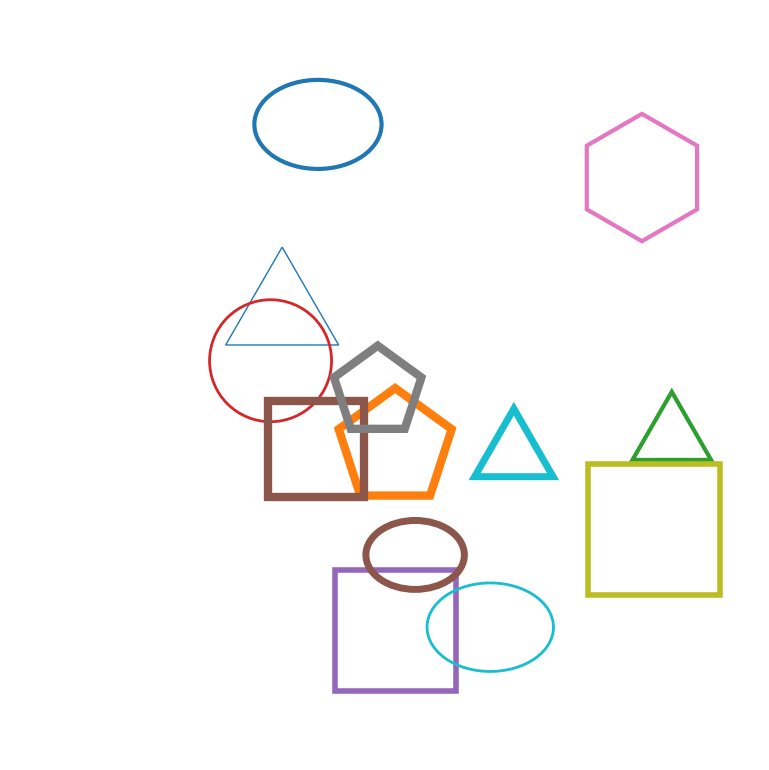[{"shape": "triangle", "thickness": 0.5, "radius": 0.42, "center": [0.366, 0.594]}, {"shape": "oval", "thickness": 1.5, "radius": 0.41, "center": [0.413, 0.838]}, {"shape": "pentagon", "thickness": 3, "radius": 0.39, "center": [0.513, 0.419]}, {"shape": "triangle", "thickness": 1.5, "radius": 0.29, "center": [0.872, 0.432]}, {"shape": "circle", "thickness": 1, "radius": 0.4, "center": [0.351, 0.532]}, {"shape": "square", "thickness": 2, "radius": 0.39, "center": [0.514, 0.181]}, {"shape": "square", "thickness": 3, "radius": 0.31, "center": [0.41, 0.417]}, {"shape": "oval", "thickness": 2.5, "radius": 0.32, "center": [0.539, 0.279]}, {"shape": "hexagon", "thickness": 1.5, "radius": 0.41, "center": [0.834, 0.769]}, {"shape": "pentagon", "thickness": 3, "radius": 0.3, "center": [0.491, 0.491]}, {"shape": "square", "thickness": 2, "radius": 0.43, "center": [0.849, 0.312]}, {"shape": "triangle", "thickness": 2.5, "radius": 0.29, "center": [0.667, 0.41]}, {"shape": "oval", "thickness": 1, "radius": 0.41, "center": [0.637, 0.185]}]